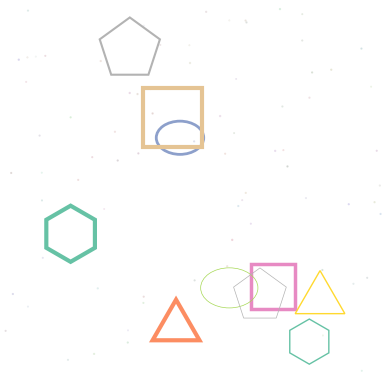[{"shape": "hexagon", "thickness": 1, "radius": 0.29, "center": [0.803, 0.113]}, {"shape": "hexagon", "thickness": 3, "radius": 0.36, "center": [0.183, 0.393]}, {"shape": "triangle", "thickness": 3, "radius": 0.35, "center": [0.457, 0.151]}, {"shape": "oval", "thickness": 2, "radius": 0.31, "center": [0.468, 0.642]}, {"shape": "square", "thickness": 2.5, "radius": 0.29, "center": [0.709, 0.256]}, {"shape": "oval", "thickness": 0.5, "radius": 0.37, "center": [0.596, 0.252]}, {"shape": "triangle", "thickness": 1, "radius": 0.37, "center": [0.831, 0.223]}, {"shape": "square", "thickness": 3, "radius": 0.38, "center": [0.449, 0.694]}, {"shape": "pentagon", "thickness": 0.5, "radius": 0.36, "center": [0.675, 0.232]}, {"shape": "pentagon", "thickness": 1.5, "radius": 0.41, "center": [0.337, 0.872]}]